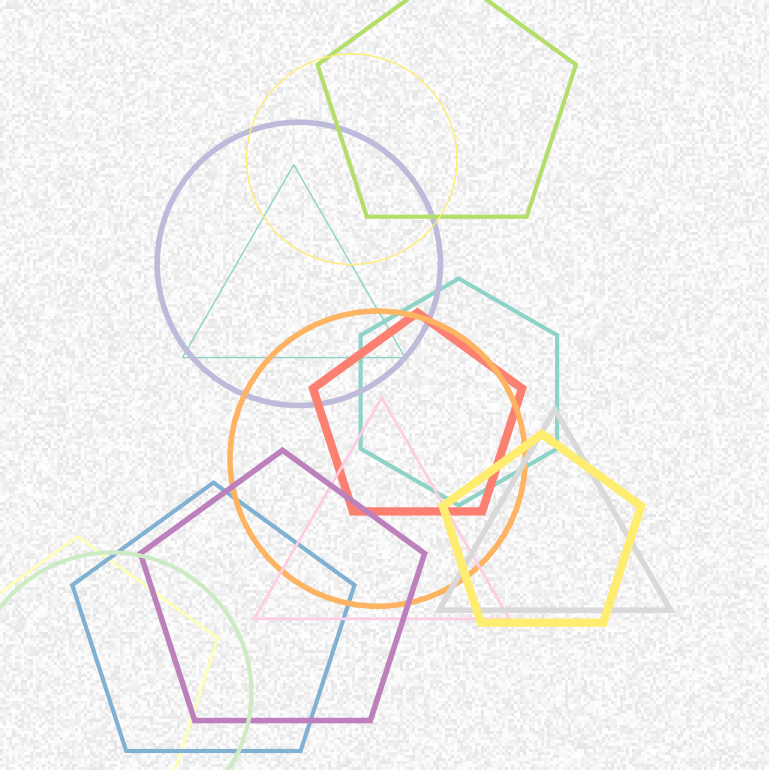[{"shape": "triangle", "thickness": 0.5, "radius": 0.83, "center": [0.381, 0.619]}, {"shape": "hexagon", "thickness": 1.5, "radius": 0.74, "center": [0.596, 0.491]}, {"shape": "pentagon", "thickness": 1, "radius": 0.96, "center": [0.101, 0.112]}, {"shape": "circle", "thickness": 2, "radius": 0.92, "center": [0.388, 0.657]}, {"shape": "pentagon", "thickness": 3, "radius": 0.71, "center": [0.542, 0.451]}, {"shape": "pentagon", "thickness": 1.5, "radius": 0.96, "center": [0.277, 0.181]}, {"shape": "circle", "thickness": 2, "radius": 0.96, "center": [0.49, 0.404]}, {"shape": "pentagon", "thickness": 1.5, "radius": 0.88, "center": [0.58, 0.861]}, {"shape": "triangle", "thickness": 1, "radius": 0.96, "center": [0.496, 0.292]}, {"shape": "triangle", "thickness": 2, "radius": 0.87, "center": [0.721, 0.294]}, {"shape": "pentagon", "thickness": 2, "radius": 0.97, "center": [0.367, 0.221]}, {"shape": "circle", "thickness": 1.5, "radius": 0.91, "center": [0.145, 0.101]}, {"shape": "circle", "thickness": 0.5, "radius": 0.68, "center": [0.457, 0.793]}, {"shape": "pentagon", "thickness": 3, "radius": 0.68, "center": [0.704, 0.301]}]